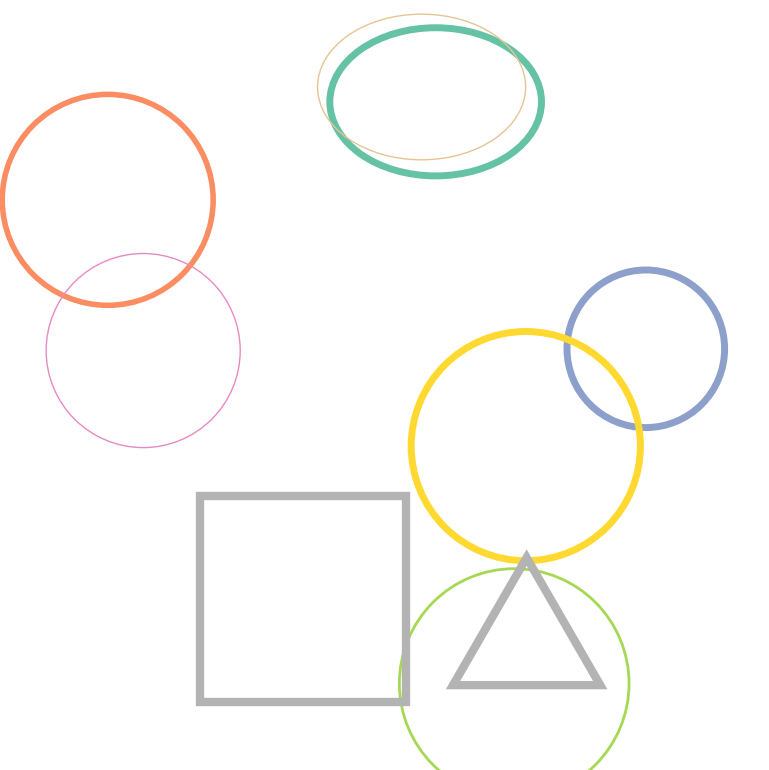[{"shape": "oval", "thickness": 2.5, "radius": 0.69, "center": [0.566, 0.868]}, {"shape": "circle", "thickness": 2, "radius": 0.68, "center": [0.14, 0.74]}, {"shape": "circle", "thickness": 2.5, "radius": 0.51, "center": [0.839, 0.547]}, {"shape": "circle", "thickness": 0.5, "radius": 0.63, "center": [0.186, 0.545]}, {"shape": "circle", "thickness": 1, "radius": 0.75, "center": [0.668, 0.112]}, {"shape": "circle", "thickness": 2.5, "radius": 0.74, "center": [0.683, 0.421]}, {"shape": "oval", "thickness": 0.5, "radius": 0.68, "center": [0.548, 0.887]}, {"shape": "triangle", "thickness": 3, "radius": 0.55, "center": [0.684, 0.165]}, {"shape": "square", "thickness": 3, "radius": 0.67, "center": [0.394, 0.222]}]